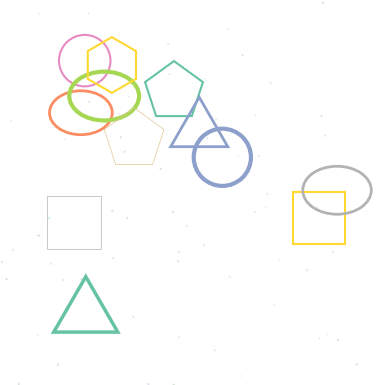[{"shape": "triangle", "thickness": 2.5, "radius": 0.48, "center": [0.223, 0.185]}, {"shape": "pentagon", "thickness": 1.5, "radius": 0.39, "center": [0.452, 0.762]}, {"shape": "oval", "thickness": 2, "radius": 0.41, "center": [0.21, 0.707]}, {"shape": "triangle", "thickness": 2, "radius": 0.43, "center": [0.517, 0.662]}, {"shape": "circle", "thickness": 3, "radius": 0.37, "center": [0.577, 0.591]}, {"shape": "circle", "thickness": 1.5, "radius": 0.33, "center": [0.22, 0.842]}, {"shape": "oval", "thickness": 3, "radius": 0.45, "center": [0.271, 0.751]}, {"shape": "hexagon", "thickness": 1.5, "radius": 0.36, "center": [0.291, 0.831]}, {"shape": "square", "thickness": 1.5, "radius": 0.34, "center": [0.828, 0.433]}, {"shape": "pentagon", "thickness": 0.5, "radius": 0.41, "center": [0.348, 0.638]}, {"shape": "square", "thickness": 0.5, "radius": 0.35, "center": [0.192, 0.422]}, {"shape": "oval", "thickness": 2, "radius": 0.45, "center": [0.875, 0.506]}]